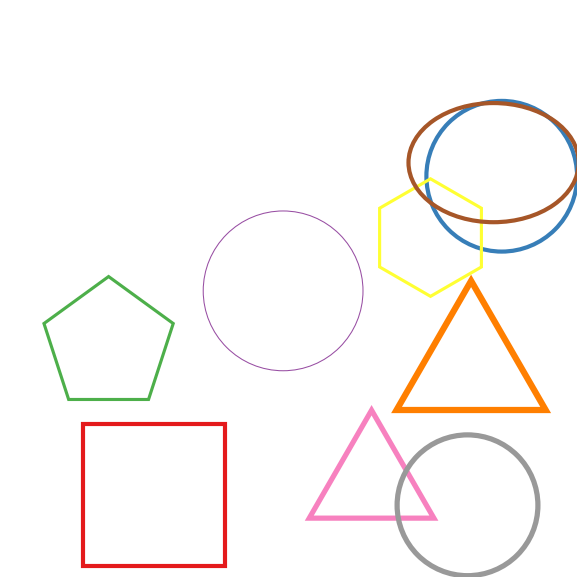[{"shape": "square", "thickness": 2, "radius": 0.62, "center": [0.267, 0.142]}, {"shape": "circle", "thickness": 2, "radius": 0.65, "center": [0.869, 0.694]}, {"shape": "pentagon", "thickness": 1.5, "radius": 0.59, "center": [0.188, 0.403]}, {"shape": "circle", "thickness": 0.5, "radius": 0.69, "center": [0.49, 0.495]}, {"shape": "triangle", "thickness": 3, "radius": 0.75, "center": [0.816, 0.364]}, {"shape": "hexagon", "thickness": 1.5, "radius": 0.51, "center": [0.745, 0.588]}, {"shape": "oval", "thickness": 2, "radius": 0.74, "center": [0.855, 0.718]}, {"shape": "triangle", "thickness": 2.5, "radius": 0.62, "center": [0.643, 0.164]}, {"shape": "circle", "thickness": 2.5, "radius": 0.61, "center": [0.81, 0.124]}]